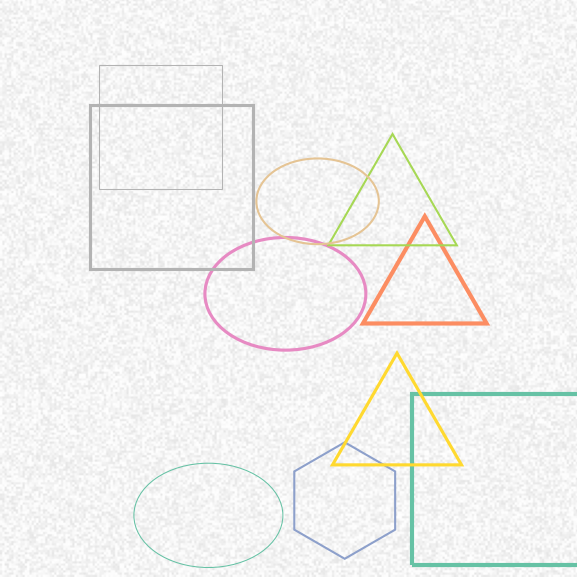[{"shape": "square", "thickness": 2, "radius": 0.74, "center": [0.862, 0.169]}, {"shape": "oval", "thickness": 0.5, "radius": 0.64, "center": [0.361, 0.107]}, {"shape": "triangle", "thickness": 2, "radius": 0.62, "center": [0.736, 0.501]}, {"shape": "hexagon", "thickness": 1, "radius": 0.5, "center": [0.597, 0.132]}, {"shape": "oval", "thickness": 1.5, "radius": 0.7, "center": [0.494, 0.49]}, {"shape": "triangle", "thickness": 1, "radius": 0.64, "center": [0.68, 0.639]}, {"shape": "triangle", "thickness": 1.5, "radius": 0.64, "center": [0.687, 0.259]}, {"shape": "oval", "thickness": 1, "radius": 0.53, "center": [0.55, 0.651]}, {"shape": "square", "thickness": 1.5, "radius": 0.71, "center": [0.297, 0.675]}, {"shape": "square", "thickness": 0.5, "radius": 0.54, "center": [0.278, 0.78]}]